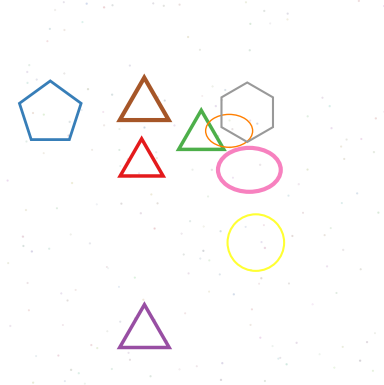[{"shape": "triangle", "thickness": 2.5, "radius": 0.32, "center": [0.368, 0.575]}, {"shape": "pentagon", "thickness": 2, "radius": 0.42, "center": [0.131, 0.706]}, {"shape": "triangle", "thickness": 2.5, "radius": 0.34, "center": [0.523, 0.646]}, {"shape": "triangle", "thickness": 2.5, "radius": 0.37, "center": [0.375, 0.135]}, {"shape": "oval", "thickness": 1, "radius": 0.31, "center": [0.595, 0.66]}, {"shape": "circle", "thickness": 1.5, "radius": 0.37, "center": [0.665, 0.37]}, {"shape": "triangle", "thickness": 3, "radius": 0.37, "center": [0.375, 0.725]}, {"shape": "oval", "thickness": 3, "radius": 0.41, "center": [0.648, 0.559]}, {"shape": "hexagon", "thickness": 1.5, "radius": 0.39, "center": [0.642, 0.708]}]